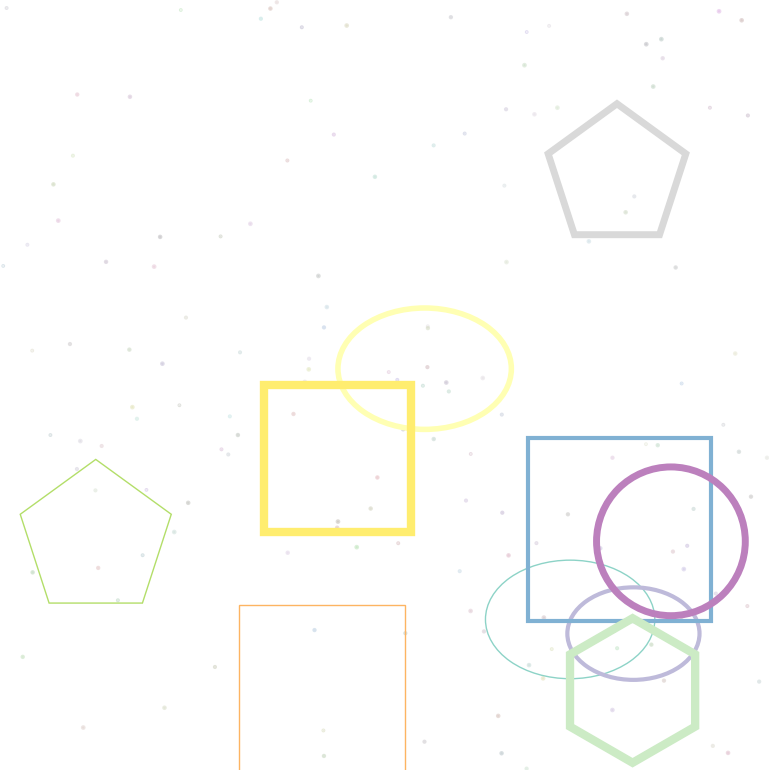[{"shape": "oval", "thickness": 0.5, "radius": 0.55, "center": [0.74, 0.196]}, {"shape": "oval", "thickness": 2, "radius": 0.56, "center": [0.551, 0.521]}, {"shape": "oval", "thickness": 1.5, "radius": 0.43, "center": [0.823, 0.177]}, {"shape": "square", "thickness": 1.5, "radius": 0.6, "center": [0.805, 0.313]}, {"shape": "square", "thickness": 0.5, "radius": 0.54, "center": [0.418, 0.107]}, {"shape": "pentagon", "thickness": 0.5, "radius": 0.52, "center": [0.124, 0.3]}, {"shape": "pentagon", "thickness": 2.5, "radius": 0.47, "center": [0.801, 0.771]}, {"shape": "circle", "thickness": 2.5, "radius": 0.48, "center": [0.871, 0.297]}, {"shape": "hexagon", "thickness": 3, "radius": 0.47, "center": [0.822, 0.103]}, {"shape": "square", "thickness": 3, "radius": 0.48, "center": [0.438, 0.405]}]